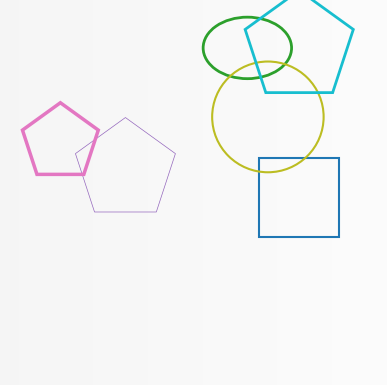[{"shape": "square", "thickness": 1.5, "radius": 0.51, "center": [0.772, 0.487]}, {"shape": "oval", "thickness": 2, "radius": 0.57, "center": [0.638, 0.876]}, {"shape": "pentagon", "thickness": 0.5, "radius": 0.68, "center": [0.324, 0.559]}, {"shape": "pentagon", "thickness": 2.5, "radius": 0.51, "center": [0.156, 0.63]}, {"shape": "circle", "thickness": 1.5, "radius": 0.72, "center": [0.691, 0.696]}, {"shape": "pentagon", "thickness": 2, "radius": 0.73, "center": [0.772, 0.878]}]